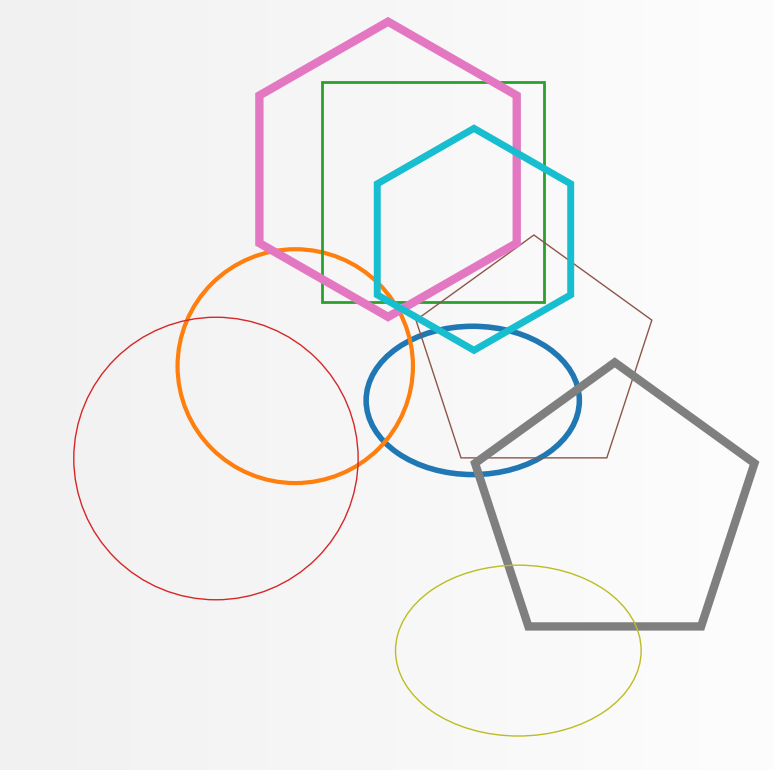[{"shape": "oval", "thickness": 2, "radius": 0.69, "center": [0.61, 0.48]}, {"shape": "circle", "thickness": 1.5, "radius": 0.76, "center": [0.381, 0.524]}, {"shape": "square", "thickness": 1, "radius": 0.71, "center": [0.559, 0.751]}, {"shape": "circle", "thickness": 0.5, "radius": 0.92, "center": [0.279, 0.405]}, {"shape": "pentagon", "thickness": 0.5, "radius": 0.8, "center": [0.689, 0.535]}, {"shape": "hexagon", "thickness": 3, "radius": 0.96, "center": [0.501, 0.78]}, {"shape": "pentagon", "thickness": 3, "radius": 0.95, "center": [0.793, 0.34]}, {"shape": "oval", "thickness": 0.5, "radius": 0.79, "center": [0.669, 0.155]}, {"shape": "hexagon", "thickness": 2.5, "radius": 0.72, "center": [0.612, 0.689]}]